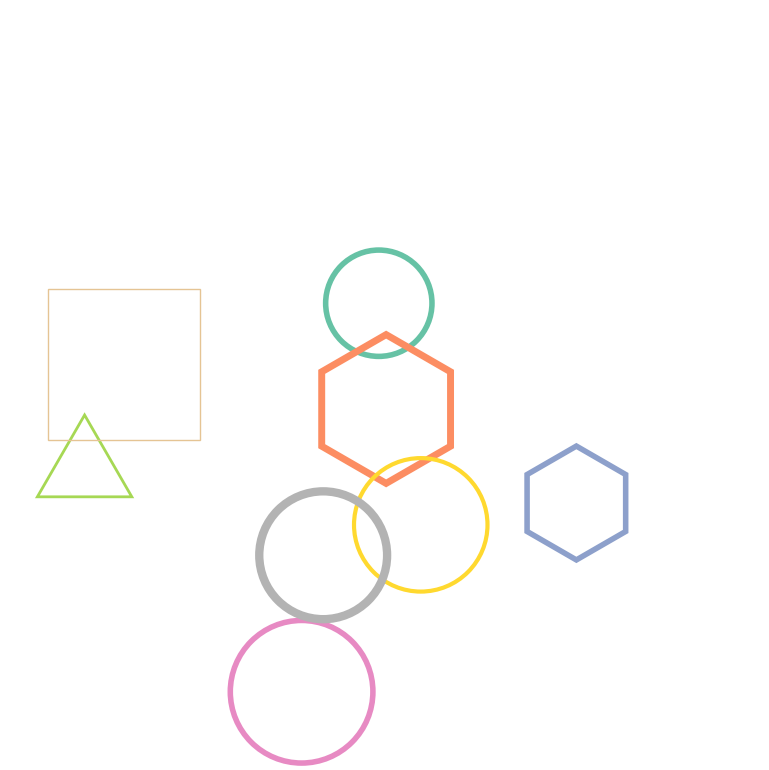[{"shape": "circle", "thickness": 2, "radius": 0.35, "center": [0.492, 0.606]}, {"shape": "hexagon", "thickness": 2.5, "radius": 0.48, "center": [0.501, 0.469]}, {"shape": "hexagon", "thickness": 2, "radius": 0.37, "center": [0.749, 0.347]}, {"shape": "circle", "thickness": 2, "radius": 0.46, "center": [0.392, 0.102]}, {"shape": "triangle", "thickness": 1, "radius": 0.35, "center": [0.11, 0.39]}, {"shape": "circle", "thickness": 1.5, "radius": 0.43, "center": [0.546, 0.318]}, {"shape": "square", "thickness": 0.5, "radius": 0.49, "center": [0.161, 0.527]}, {"shape": "circle", "thickness": 3, "radius": 0.42, "center": [0.42, 0.279]}]